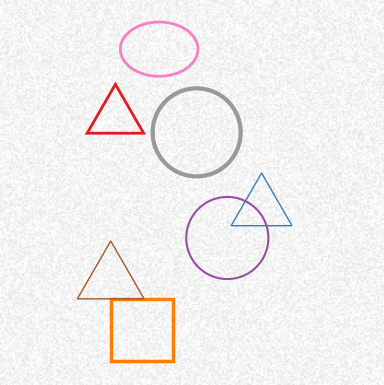[{"shape": "triangle", "thickness": 2, "radius": 0.42, "center": [0.3, 0.696]}, {"shape": "triangle", "thickness": 1, "radius": 0.46, "center": [0.679, 0.459]}, {"shape": "circle", "thickness": 1.5, "radius": 0.53, "center": [0.59, 0.382]}, {"shape": "square", "thickness": 2.5, "radius": 0.4, "center": [0.369, 0.143]}, {"shape": "triangle", "thickness": 1, "radius": 0.5, "center": [0.288, 0.274]}, {"shape": "oval", "thickness": 2, "radius": 0.5, "center": [0.413, 0.872]}, {"shape": "circle", "thickness": 3, "radius": 0.57, "center": [0.511, 0.656]}]